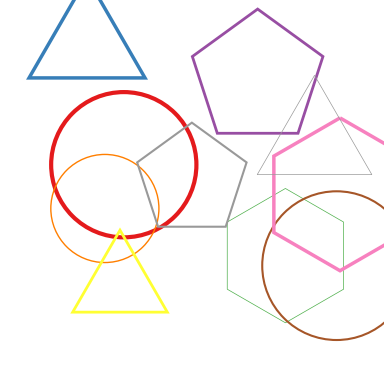[{"shape": "circle", "thickness": 3, "radius": 0.94, "center": [0.322, 0.572]}, {"shape": "triangle", "thickness": 2.5, "radius": 0.87, "center": [0.226, 0.885]}, {"shape": "hexagon", "thickness": 0.5, "radius": 0.87, "center": [0.741, 0.336]}, {"shape": "pentagon", "thickness": 2, "radius": 0.89, "center": [0.669, 0.798]}, {"shape": "circle", "thickness": 1, "radius": 0.7, "center": [0.272, 0.458]}, {"shape": "triangle", "thickness": 2, "radius": 0.71, "center": [0.312, 0.26]}, {"shape": "circle", "thickness": 1.5, "radius": 0.97, "center": [0.874, 0.31]}, {"shape": "hexagon", "thickness": 2.5, "radius": 0.99, "center": [0.883, 0.495]}, {"shape": "pentagon", "thickness": 1.5, "radius": 0.75, "center": [0.498, 0.532]}, {"shape": "triangle", "thickness": 0.5, "radius": 0.86, "center": [0.817, 0.632]}]